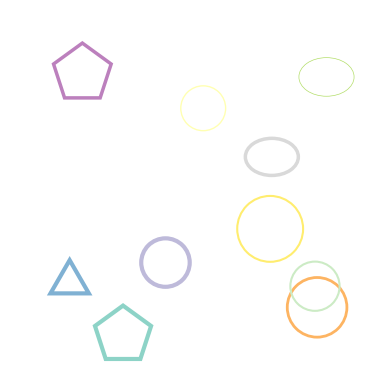[{"shape": "pentagon", "thickness": 3, "radius": 0.38, "center": [0.32, 0.13]}, {"shape": "circle", "thickness": 1, "radius": 0.29, "center": [0.528, 0.719]}, {"shape": "circle", "thickness": 3, "radius": 0.31, "center": [0.43, 0.318]}, {"shape": "triangle", "thickness": 3, "radius": 0.29, "center": [0.181, 0.267]}, {"shape": "circle", "thickness": 2, "radius": 0.39, "center": [0.824, 0.202]}, {"shape": "oval", "thickness": 0.5, "radius": 0.36, "center": [0.848, 0.8]}, {"shape": "oval", "thickness": 2.5, "radius": 0.34, "center": [0.706, 0.593]}, {"shape": "pentagon", "thickness": 2.5, "radius": 0.39, "center": [0.214, 0.809]}, {"shape": "circle", "thickness": 1.5, "radius": 0.32, "center": [0.818, 0.257]}, {"shape": "circle", "thickness": 1.5, "radius": 0.43, "center": [0.702, 0.406]}]